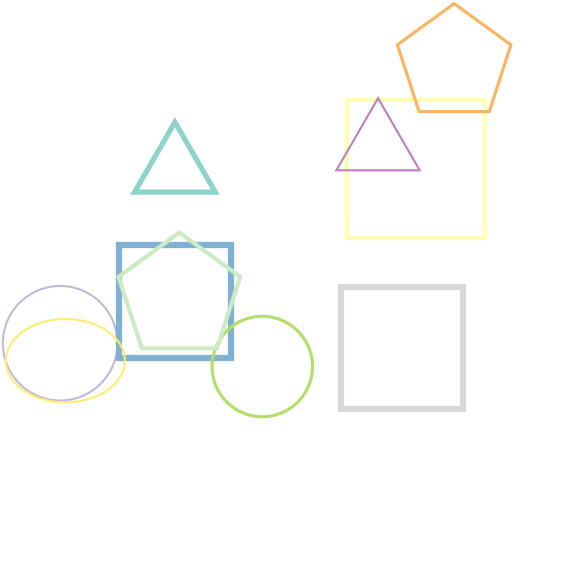[{"shape": "triangle", "thickness": 2.5, "radius": 0.4, "center": [0.303, 0.707]}, {"shape": "square", "thickness": 2, "radius": 0.6, "center": [0.72, 0.707]}, {"shape": "circle", "thickness": 1, "radius": 0.5, "center": [0.104, 0.405]}, {"shape": "square", "thickness": 3, "radius": 0.49, "center": [0.303, 0.477]}, {"shape": "pentagon", "thickness": 1.5, "radius": 0.52, "center": [0.786, 0.89]}, {"shape": "circle", "thickness": 1.5, "radius": 0.43, "center": [0.454, 0.364]}, {"shape": "square", "thickness": 3, "radius": 0.53, "center": [0.696, 0.396]}, {"shape": "triangle", "thickness": 1, "radius": 0.42, "center": [0.655, 0.746]}, {"shape": "pentagon", "thickness": 2, "radius": 0.55, "center": [0.311, 0.486]}, {"shape": "oval", "thickness": 1, "radius": 0.52, "center": [0.113, 0.375]}]